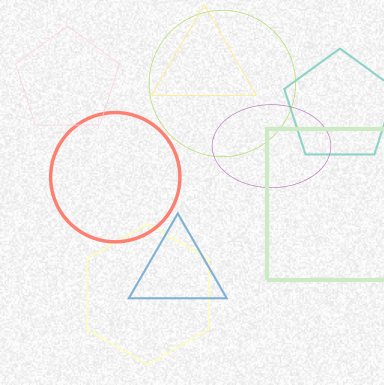[{"shape": "pentagon", "thickness": 1.5, "radius": 0.76, "center": [0.883, 0.722]}, {"shape": "hexagon", "thickness": 1, "radius": 0.91, "center": [0.384, 0.236]}, {"shape": "circle", "thickness": 2.5, "radius": 0.84, "center": [0.299, 0.54]}, {"shape": "triangle", "thickness": 1.5, "radius": 0.73, "center": [0.462, 0.299]}, {"shape": "circle", "thickness": 0.5, "radius": 0.95, "center": [0.578, 0.783]}, {"shape": "pentagon", "thickness": 0.5, "radius": 0.71, "center": [0.176, 0.79]}, {"shape": "oval", "thickness": 0.5, "radius": 0.77, "center": [0.705, 0.62]}, {"shape": "square", "thickness": 3, "radius": 0.98, "center": [0.89, 0.469]}, {"shape": "triangle", "thickness": 0.5, "radius": 0.79, "center": [0.53, 0.831]}]